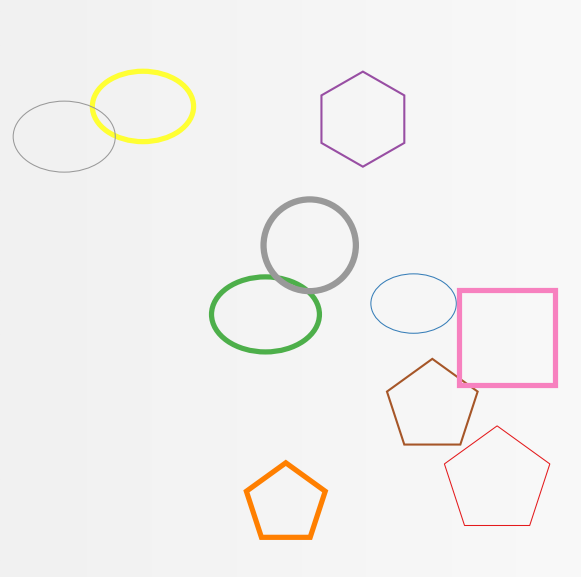[{"shape": "pentagon", "thickness": 0.5, "radius": 0.48, "center": [0.855, 0.166]}, {"shape": "oval", "thickness": 0.5, "radius": 0.37, "center": [0.712, 0.473]}, {"shape": "oval", "thickness": 2.5, "radius": 0.46, "center": [0.457, 0.455]}, {"shape": "hexagon", "thickness": 1, "radius": 0.41, "center": [0.624, 0.793]}, {"shape": "pentagon", "thickness": 2.5, "radius": 0.36, "center": [0.492, 0.126]}, {"shape": "oval", "thickness": 2.5, "radius": 0.44, "center": [0.246, 0.815]}, {"shape": "pentagon", "thickness": 1, "radius": 0.41, "center": [0.744, 0.296]}, {"shape": "square", "thickness": 2.5, "radius": 0.41, "center": [0.873, 0.415]}, {"shape": "oval", "thickness": 0.5, "radius": 0.44, "center": [0.11, 0.763]}, {"shape": "circle", "thickness": 3, "radius": 0.4, "center": [0.533, 0.574]}]